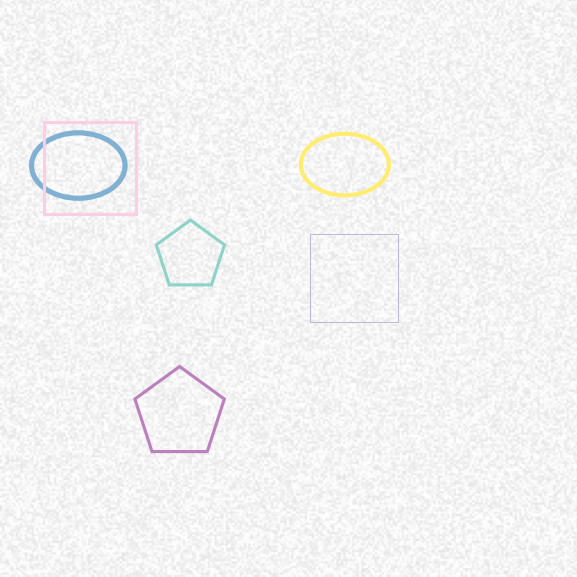[{"shape": "pentagon", "thickness": 1.5, "radius": 0.31, "center": [0.33, 0.556]}, {"shape": "square", "thickness": 0.5, "radius": 0.38, "center": [0.613, 0.518]}, {"shape": "oval", "thickness": 2.5, "radius": 0.4, "center": [0.136, 0.712]}, {"shape": "square", "thickness": 1.5, "radius": 0.4, "center": [0.156, 0.708]}, {"shape": "pentagon", "thickness": 1.5, "radius": 0.41, "center": [0.311, 0.283]}, {"shape": "oval", "thickness": 2, "radius": 0.38, "center": [0.597, 0.714]}]